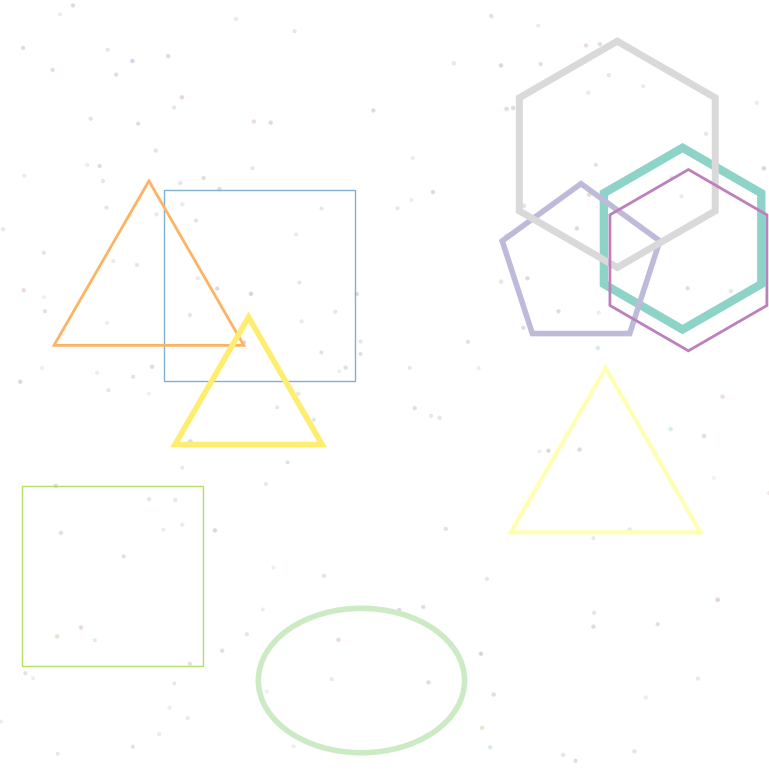[{"shape": "hexagon", "thickness": 3, "radius": 0.59, "center": [0.886, 0.69]}, {"shape": "triangle", "thickness": 1.5, "radius": 0.71, "center": [0.787, 0.38]}, {"shape": "pentagon", "thickness": 2, "radius": 0.54, "center": [0.755, 0.654]}, {"shape": "square", "thickness": 0.5, "radius": 0.62, "center": [0.337, 0.629]}, {"shape": "triangle", "thickness": 1, "radius": 0.71, "center": [0.193, 0.623]}, {"shape": "square", "thickness": 0.5, "radius": 0.59, "center": [0.146, 0.252]}, {"shape": "hexagon", "thickness": 2.5, "radius": 0.73, "center": [0.802, 0.8]}, {"shape": "hexagon", "thickness": 1, "radius": 0.59, "center": [0.894, 0.662]}, {"shape": "oval", "thickness": 2, "radius": 0.67, "center": [0.469, 0.116]}, {"shape": "triangle", "thickness": 2, "radius": 0.55, "center": [0.323, 0.478]}]